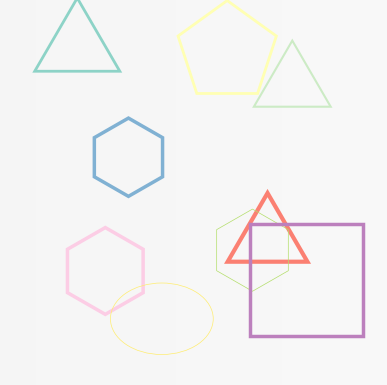[{"shape": "triangle", "thickness": 2, "radius": 0.63, "center": [0.199, 0.878]}, {"shape": "pentagon", "thickness": 2, "radius": 0.67, "center": [0.586, 0.865]}, {"shape": "triangle", "thickness": 3, "radius": 0.59, "center": [0.69, 0.38]}, {"shape": "hexagon", "thickness": 2.5, "radius": 0.51, "center": [0.331, 0.592]}, {"shape": "hexagon", "thickness": 0.5, "radius": 0.53, "center": [0.652, 0.35]}, {"shape": "hexagon", "thickness": 2.5, "radius": 0.56, "center": [0.272, 0.296]}, {"shape": "square", "thickness": 2.5, "radius": 0.73, "center": [0.791, 0.273]}, {"shape": "triangle", "thickness": 1.5, "radius": 0.57, "center": [0.754, 0.78]}, {"shape": "oval", "thickness": 0.5, "radius": 0.66, "center": [0.418, 0.172]}]